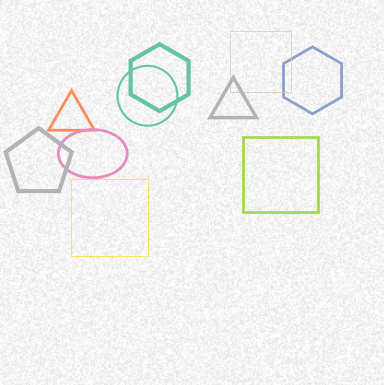[{"shape": "hexagon", "thickness": 3, "radius": 0.43, "center": [0.415, 0.798]}, {"shape": "circle", "thickness": 1.5, "radius": 0.39, "center": [0.383, 0.751]}, {"shape": "triangle", "thickness": 2, "radius": 0.34, "center": [0.186, 0.696]}, {"shape": "hexagon", "thickness": 2, "radius": 0.44, "center": [0.812, 0.791]}, {"shape": "oval", "thickness": 2, "radius": 0.45, "center": [0.241, 0.601]}, {"shape": "square", "thickness": 2, "radius": 0.49, "center": [0.728, 0.546]}, {"shape": "square", "thickness": 0.5, "radius": 0.5, "center": [0.284, 0.436]}, {"shape": "square", "thickness": 0.5, "radius": 0.4, "center": [0.677, 0.84]}, {"shape": "pentagon", "thickness": 3, "radius": 0.45, "center": [0.1, 0.577]}, {"shape": "triangle", "thickness": 2.5, "radius": 0.35, "center": [0.606, 0.729]}]